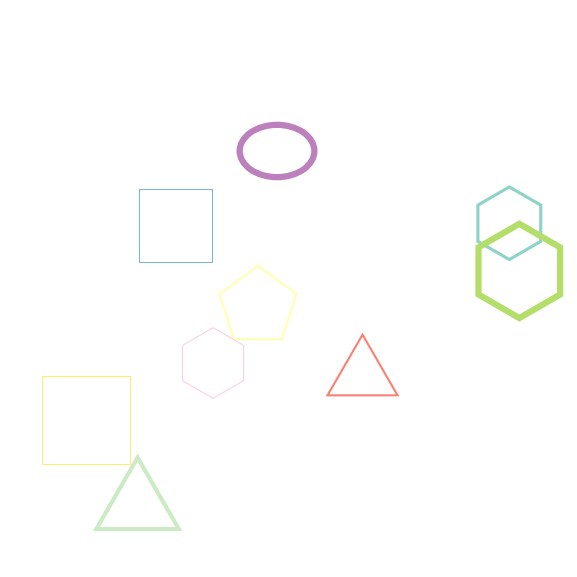[{"shape": "hexagon", "thickness": 1.5, "radius": 0.31, "center": [0.882, 0.613]}, {"shape": "pentagon", "thickness": 1, "radius": 0.35, "center": [0.447, 0.468]}, {"shape": "triangle", "thickness": 1, "radius": 0.35, "center": [0.628, 0.35]}, {"shape": "square", "thickness": 0.5, "radius": 0.32, "center": [0.303, 0.609]}, {"shape": "hexagon", "thickness": 3, "radius": 0.41, "center": [0.899, 0.53]}, {"shape": "hexagon", "thickness": 0.5, "radius": 0.31, "center": [0.369, 0.371]}, {"shape": "oval", "thickness": 3, "radius": 0.32, "center": [0.48, 0.738]}, {"shape": "triangle", "thickness": 2, "radius": 0.41, "center": [0.238, 0.124]}, {"shape": "square", "thickness": 0.5, "radius": 0.38, "center": [0.149, 0.272]}]